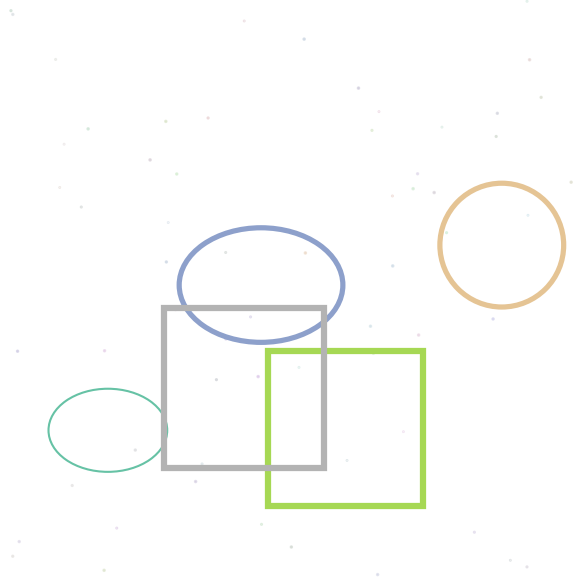[{"shape": "oval", "thickness": 1, "radius": 0.51, "center": [0.187, 0.254]}, {"shape": "oval", "thickness": 2.5, "radius": 0.71, "center": [0.452, 0.506]}, {"shape": "square", "thickness": 3, "radius": 0.67, "center": [0.598, 0.257]}, {"shape": "circle", "thickness": 2.5, "radius": 0.54, "center": [0.869, 0.575]}, {"shape": "square", "thickness": 3, "radius": 0.69, "center": [0.423, 0.328]}]